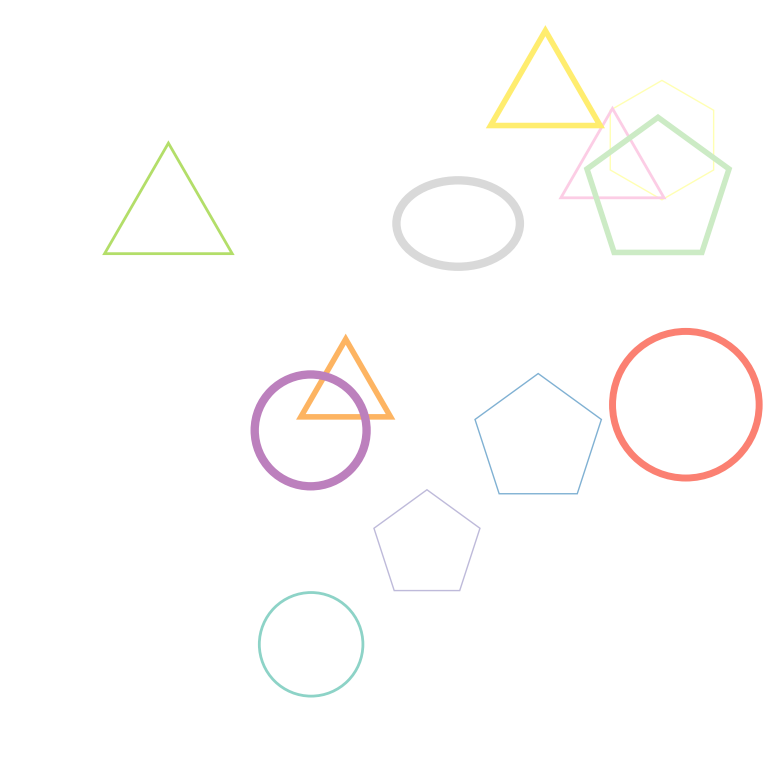[{"shape": "circle", "thickness": 1, "radius": 0.34, "center": [0.404, 0.163]}, {"shape": "hexagon", "thickness": 0.5, "radius": 0.39, "center": [0.86, 0.818]}, {"shape": "pentagon", "thickness": 0.5, "radius": 0.36, "center": [0.554, 0.292]}, {"shape": "circle", "thickness": 2.5, "radius": 0.48, "center": [0.891, 0.474]}, {"shape": "pentagon", "thickness": 0.5, "radius": 0.43, "center": [0.699, 0.429]}, {"shape": "triangle", "thickness": 2, "radius": 0.34, "center": [0.449, 0.492]}, {"shape": "triangle", "thickness": 1, "radius": 0.48, "center": [0.219, 0.718]}, {"shape": "triangle", "thickness": 1, "radius": 0.39, "center": [0.795, 0.782]}, {"shape": "oval", "thickness": 3, "radius": 0.4, "center": [0.595, 0.71]}, {"shape": "circle", "thickness": 3, "radius": 0.36, "center": [0.403, 0.441]}, {"shape": "pentagon", "thickness": 2, "radius": 0.48, "center": [0.855, 0.751]}, {"shape": "triangle", "thickness": 2, "radius": 0.41, "center": [0.708, 0.878]}]